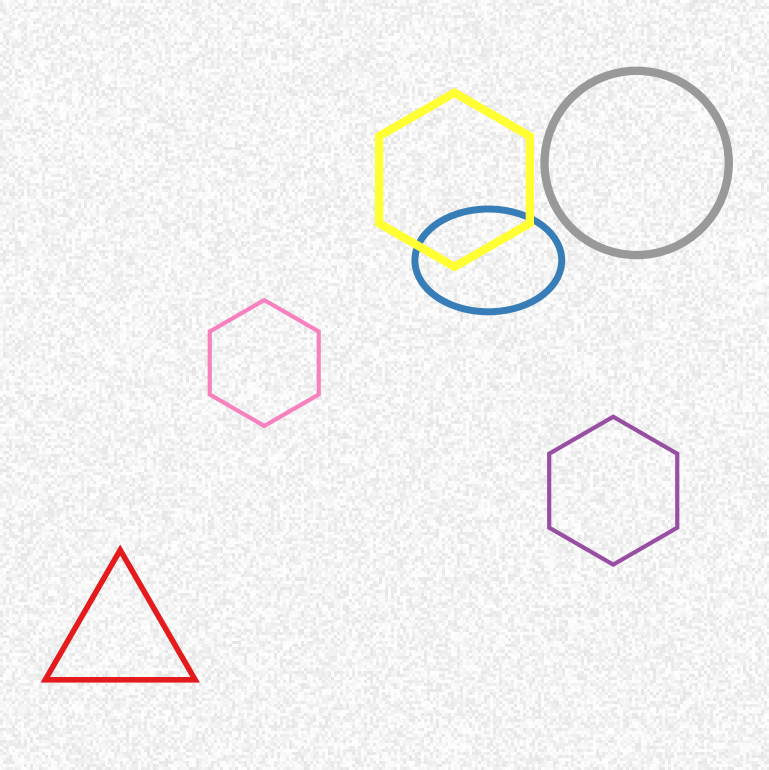[{"shape": "triangle", "thickness": 2, "radius": 0.56, "center": [0.156, 0.173]}, {"shape": "oval", "thickness": 2.5, "radius": 0.48, "center": [0.634, 0.662]}, {"shape": "hexagon", "thickness": 1.5, "radius": 0.48, "center": [0.796, 0.363]}, {"shape": "hexagon", "thickness": 3, "radius": 0.57, "center": [0.59, 0.767]}, {"shape": "hexagon", "thickness": 1.5, "radius": 0.41, "center": [0.343, 0.529]}, {"shape": "circle", "thickness": 3, "radius": 0.6, "center": [0.827, 0.788]}]